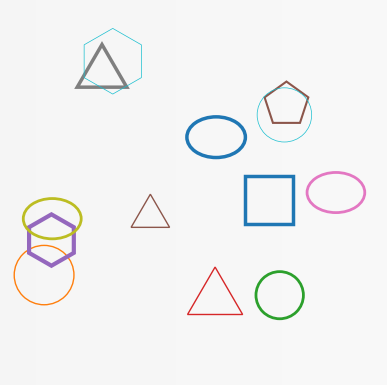[{"shape": "square", "thickness": 2.5, "radius": 0.31, "center": [0.694, 0.481]}, {"shape": "oval", "thickness": 2.5, "radius": 0.38, "center": [0.558, 0.644]}, {"shape": "circle", "thickness": 1, "radius": 0.39, "center": [0.114, 0.286]}, {"shape": "circle", "thickness": 2, "radius": 0.31, "center": [0.722, 0.233]}, {"shape": "triangle", "thickness": 1, "radius": 0.41, "center": [0.555, 0.224]}, {"shape": "hexagon", "thickness": 3, "radius": 0.33, "center": [0.133, 0.377]}, {"shape": "pentagon", "thickness": 1.5, "radius": 0.3, "center": [0.739, 0.729]}, {"shape": "triangle", "thickness": 1, "radius": 0.29, "center": [0.388, 0.438]}, {"shape": "oval", "thickness": 2, "radius": 0.37, "center": [0.867, 0.5]}, {"shape": "triangle", "thickness": 2.5, "radius": 0.37, "center": [0.263, 0.81]}, {"shape": "oval", "thickness": 2, "radius": 0.37, "center": [0.135, 0.432]}, {"shape": "circle", "thickness": 0.5, "radius": 0.35, "center": [0.734, 0.702]}, {"shape": "hexagon", "thickness": 0.5, "radius": 0.43, "center": [0.291, 0.841]}]